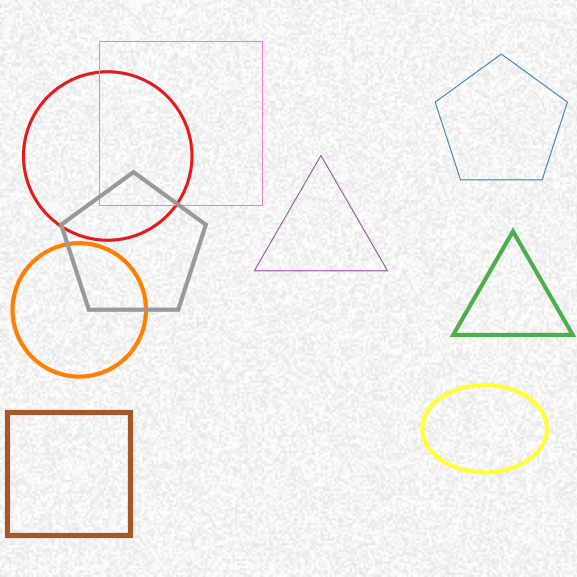[{"shape": "circle", "thickness": 1.5, "radius": 0.73, "center": [0.187, 0.729]}, {"shape": "pentagon", "thickness": 0.5, "radius": 0.6, "center": [0.868, 0.785]}, {"shape": "triangle", "thickness": 2, "radius": 0.6, "center": [0.888, 0.479]}, {"shape": "triangle", "thickness": 0.5, "radius": 0.67, "center": [0.556, 0.597]}, {"shape": "circle", "thickness": 2, "radius": 0.58, "center": [0.137, 0.463]}, {"shape": "oval", "thickness": 2, "radius": 0.54, "center": [0.839, 0.257]}, {"shape": "square", "thickness": 2.5, "radius": 0.53, "center": [0.118, 0.179]}, {"shape": "square", "thickness": 0.5, "radius": 0.71, "center": [0.313, 0.786]}, {"shape": "pentagon", "thickness": 2, "radius": 0.66, "center": [0.231, 0.569]}]